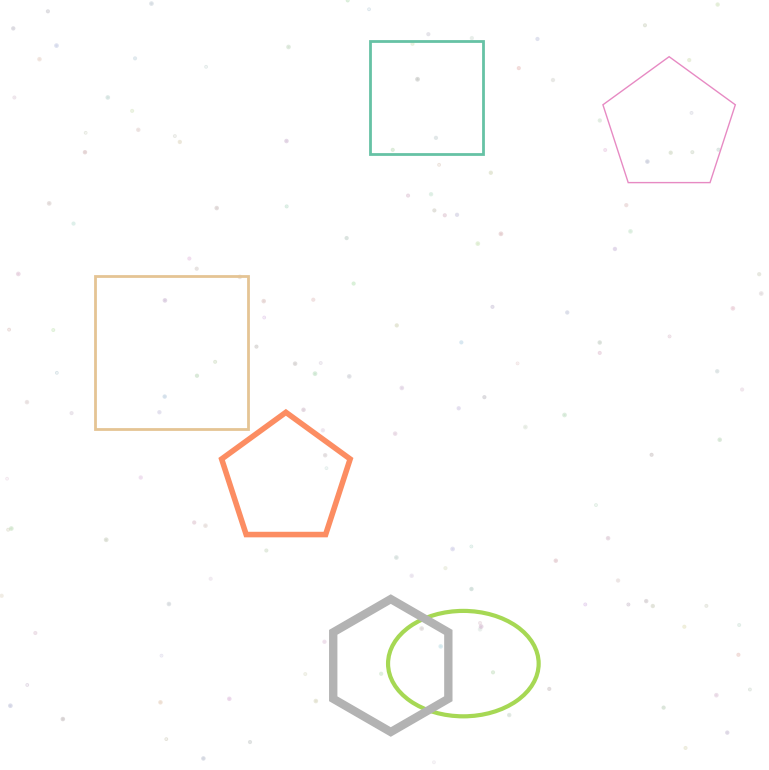[{"shape": "square", "thickness": 1, "radius": 0.37, "center": [0.554, 0.873]}, {"shape": "pentagon", "thickness": 2, "radius": 0.44, "center": [0.371, 0.377]}, {"shape": "pentagon", "thickness": 0.5, "radius": 0.45, "center": [0.869, 0.836]}, {"shape": "oval", "thickness": 1.5, "radius": 0.49, "center": [0.602, 0.138]}, {"shape": "square", "thickness": 1, "radius": 0.49, "center": [0.222, 0.542]}, {"shape": "hexagon", "thickness": 3, "radius": 0.43, "center": [0.508, 0.136]}]